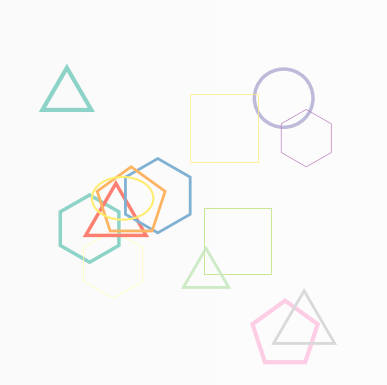[{"shape": "hexagon", "thickness": 2.5, "radius": 0.44, "center": [0.231, 0.406]}, {"shape": "triangle", "thickness": 3, "radius": 0.36, "center": [0.173, 0.751]}, {"shape": "hexagon", "thickness": 0.5, "radius": 0.44, "center": [0.292, 0.313]}, {"shape": "circle", "thickness": 2.5, "radius": 0.38, "center": [0.732, 0.745]}, {"shape": "triangle", "thickness": 2.5, "radius": 0.45, "center": [0.299, 0.434]}, {"shape": "hexagon", "thickness": 2, "radius": 0.48, "center": [0.407, 0.492]}, {"shape": "pentagon", "thickness": 2, "radius": 0.46, "center": [0.338, 0.475]}, {"shape": "square", "thickness": 0.5, "radius": 0.43, "center": [0.613, 0.373]}, {"shape": "pentagon", "thickness": 3, "radius": 0.44, "center": [0.736, 0.131]}, {"shape": "triangle", "thickness": 2, "radius": 0.46, "center": [0.785, 0.154]}, {"shape": "hexagon", "thickness": 0.5, "radius": 0.37, "center": [0.79, 0.641]}, {"shape": "triangle", "thickness": 2, "radius": 0.34, "center": [0.532, 0.287]}, {"shape": "square", "thickness": 0.5, "radius": 0.44, "center": [0.578, 0.668]}, {"shape": "oval", "thickness": 1.5, "radius": 0.4, "center": [0.317, 0.485]}]